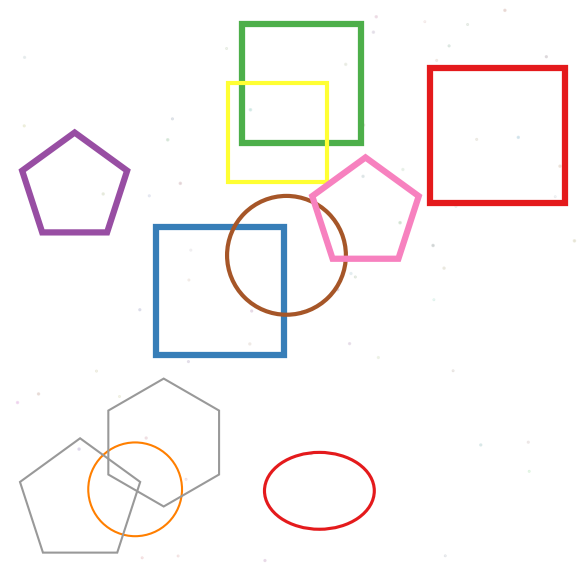[{"shape": "oval", "thickness": 1.5, "radius": 0.48, "center": [0.553, 0.149]}, {"shape": "square", "thickness": 3, "radius": 0.58, "center": [0.861, 0.765]}, {"shape": "square", "thickness": 3, "radius": 0.55, "center": [0.381, 0.496]}, {"shape": "square", "thickness": 3, "radius": 0.52, "center": [0.522, 0.854]}, {"shape": "pentagon", "thickness": 3, "radius": 0.48, "center": [0.129, 0.674]}, {"shape": "circle", "thickness": 1, "radius": 0.41, "center": [0.234, 0.152]}, {"shape": "square", "thickness": 2, "radius": 0.43, "center": [0.48, 0.77]}, {"shape": "circle", "thickness": 2, "radius": 0.51, "center": [0.496, 0.557]}, {"shape": "pentagon", "thickness": 3, "radius": 0.48, "center": [0.633, 0.63]}, {"shape": "hexagon", "thickness": 1, "radius": 0.55, "center": [0.283, 0.233]}, {"shape": "pentagon", "thickness": 1, "radius": 0.55, "center": [0.139, 0.131]}]